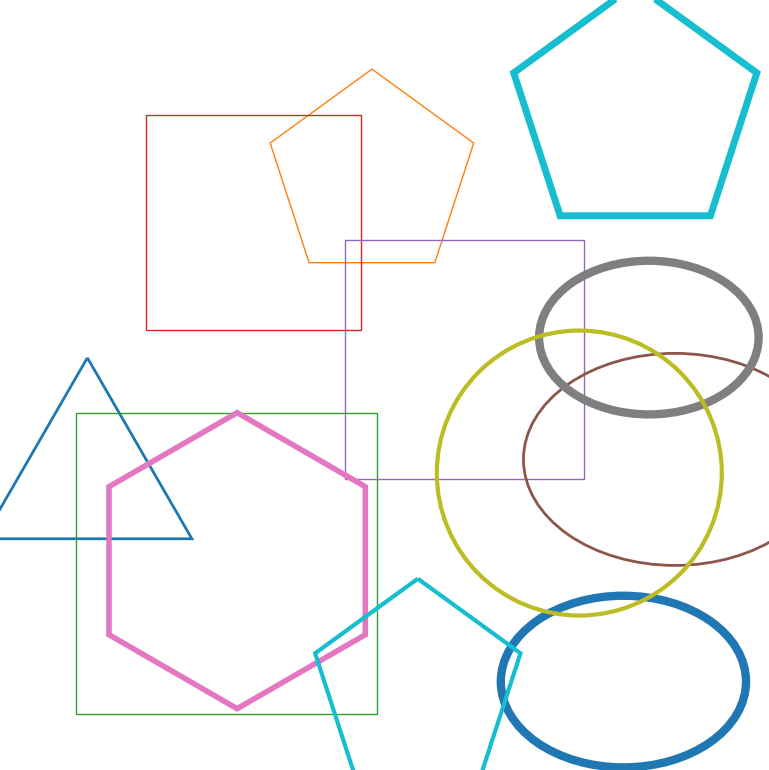[{"shape": "oval", "thickness": 3, "radius": 0.8, "center": [0.81, 0.115]}, {"shape": "triangle", "thickness": 1, "radius": 0.78, "center": [0.113, 0.379]}, {"shape": "pentagon", "thickness": 0.5, "radius": 0.69, "center": [0.483, 0.771]}, {"shape": "square", "thickness": 0.5, "radius": 0.98, "center": [0.294, 0.268]}, {"shape": "square", "thickness": 0.5, "radius": 0.7, "center": [0.329, 0.711]}, {"shape": "square", "thickness": 0.5, "radius": 0.77, "center": [0.603, 0.533]}, {"shape": "oval", "thickness": 1, "radius": 0.98, "center": [0.877, 0.403]}, {"shape": "hexagon", "thickness": 2, "radius": 0.96, "center": [0.308, 0.272]}, {"shape": "oval", "thickness": 3, "radius": 0.71, "center": [0.843, 0.562]}, {"shape": "circle", "thickness": 1.5, "radius": 0.93, "center": [0.752, 0.386]}, {"shape": "pentagon", "thickness": 2.5, "radius": 0.83, "center": [0.825, 0.854]}, {"shape": "pentagon", "thickness": 1.5, "radius": 0.7, "center": [0.543, 0.108]}]